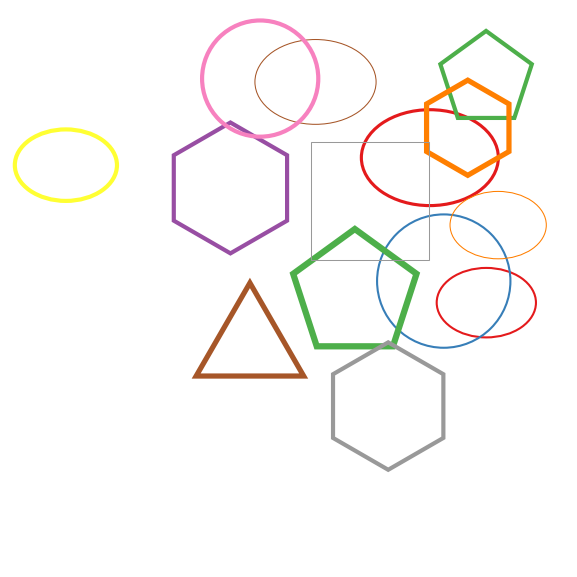[{"shape": "oval", "thickness": 1.5, "radius": 0.59, "center": [0.744, 0.726]}, {"shape": "oval", "thickness": 1, "radius": 0.43, "center": [0.842, 0.475]}, {"shape": "circle", "thickness": 1, "radius": 0.58, "center": [0.768, 0.512]}, {"shape": "pentagon", "thickness": 2, "radius": 0.42, "center": [0.842, 0.862]}, {"shape": "pentagon", "thickness": 3, "radius": 0.56, "center": [0.614, 0.49]}, {"shape": "hexagon", "thickness": 2, "radius": 0.57, "center": [0.399, 0.674]}, {"shape": "hexagon", "thickness": 2.5, "radius": 0.41, "center": [0.81, 0.778]}, {"shape": "oval", "thickness": 0.5, "radius": 0.42, "center": [0.863, 0.609]}, {"shape": "oval", "thickness": 2, "radius": 0.44, "center": [0.114, 0.713]}, {"shape": "oval", "thickness": 0.5, "radius": 0.52, "center": [0.546, 0.857]}, {"shape": "triangle", "thickness": 2.5, "radius": 0.54, "center": [0.433, 0.402]}, {"shape": "circle", "thickness": 2, "radius": 0.5, "center": [0.451, 0.863]}, {"shape": "hexagon", "thickness": 2, "radius": 0.55, "center": [0.672, 0.296]}, {"shape": "square", "thickness": 0.5, "radius": 0.51, "center": [0.641, 0.651]}]